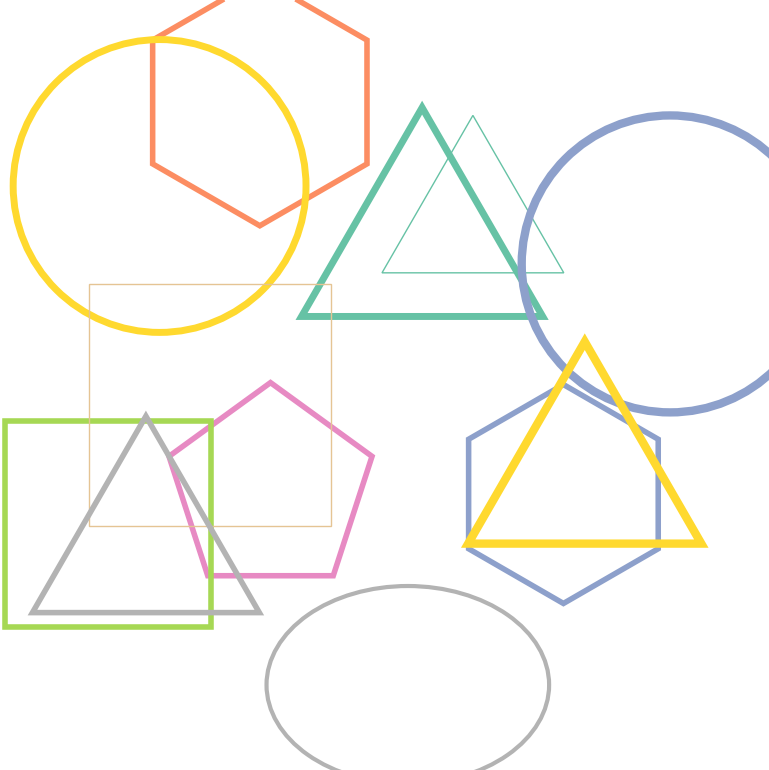[{"shape": "triangle", "thickness": 0.5, "radius": 0.68, "center": [0.614, 0.714]}, {"shape": "triangle", "thickness": 2.5, "radius": 0.9, "center": [0.548, 0.679]}, {"shape": "hexagon", "thickness": 2, "radius": 0.8, "center": [0.337, 0.868]}, {"shape": "hexagon", "thickness": 2, "radius": 0.71, "center": [0.732, 0.358]}, {"shape": "circle", "thickness": 3, "radius": 0.96, "center": [0.87, 0.657]}, {"shape": "pentagon", "thickness": 2, "radius": 0.69, "center": [0.351, 0.364]}, {"shape": "square", "thickness": 2, "radius": 0.67, "center": [0.141, 0.32]}, {"shape": "circle", "thickness": 2.5, "radius": 0.95, "center": [0.207, 0.758]}, {"shape": "triangle", "thickness": 3, "radius": 0.87, "center": [0.759, 0.381]}, {"shape": "square", "thickness": 0.5, "radius": 0.79, "center": [0.273, 0.474]}, {"shape": "oval", "thickness": 1.5, "radius": 0.92, "center": [0.53, 0.11]}, {"shape": "triangle", "thickness": 2, "radius": 0.85, "center": [0.189, 0.289]}]